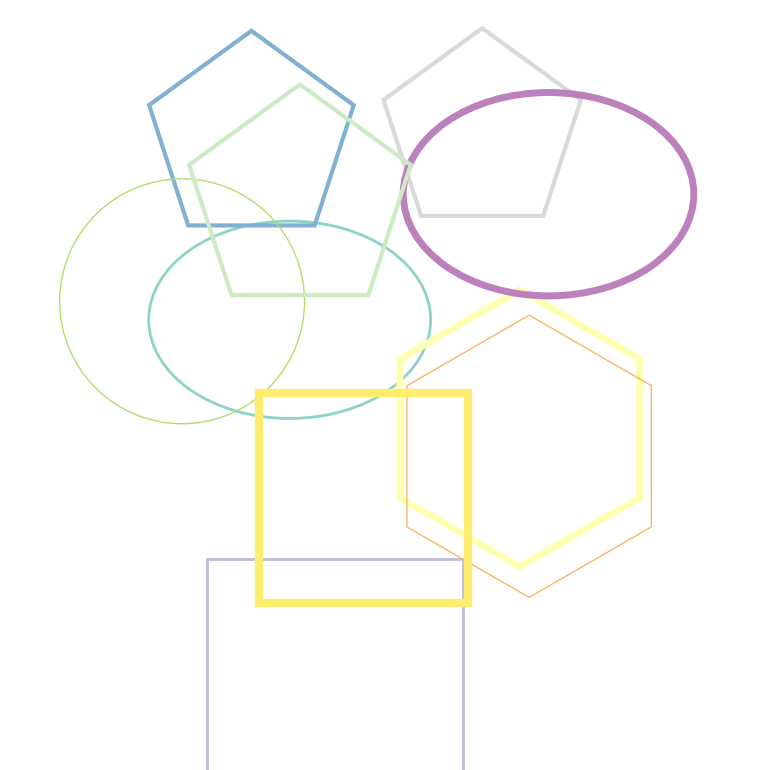[{"shape": "oval", "thickness": 1, "radius": 0.92, "center": [0.376, 0.585]}, {"shape": "hexagon", "thickness": 2.5, "radius": 0.9, "center": [0.675, 0.444]}, {"shape": "square", "thickness": 1, "radius": 0.83, "center": [0.435, 0.108]}, {"shape": "pentagon", "thickness": 1.5, "radius": 0.7, "center": [0.327, 0.82]}, {"shape": "hexagon", "thickness": 0.5, "radius": 0.92, "center": [0.687, 0.407]}, {"shape": "circle", "thickness": 0.5, "radius": 0.8, "center": [0.236, 0.609]}, {"shape": "pentagon", "thickness": 1.5, "radius": 0.67, "center": [0.626, 0.829]}, {"shape": "oval", "thickness": 2.5, "radius": 0.94, "center": [0.712, 0.748]}, {"shape": "pentagon", "thickness": 1.5, "radius": 0.76, "center": [0.39, 0.739]}, {"shape": "square", "thickness": 3, "radius": 0.68, "center": [0.472, 0.353]}]